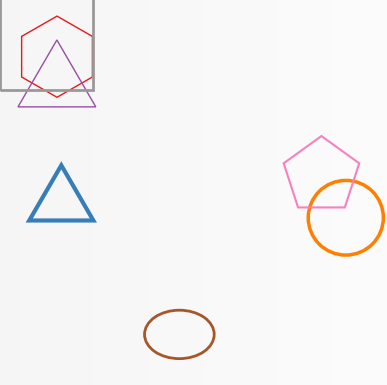[{"shape": "hexagon", "thickness": 1, "radius": 0.53, "center": [0.147, 0.853]}, {"shape": "triangle", "thickness": 3, "radius": 0.48, "center": [0.158, 0.475]}, {"shape": "triangle", "thickness": 1, "radius": 0.58, "center": [0.147, 0.78]}, {"shape": "circle", "thickness": 2.5, "radius": 0.48, "center": [0.892, 0.434]}, {"shape": "oval", "thickness": 2, "radius": 0.45, "center": [0.463, 0.131]}, {"shape": "pentagon", "thickness": 1.5, "radius": 0.51, "center": [0.83, 0.544]}, {"shape": "square", "thickness": 2, "radius": 0.6, "center": [0.12, 0.885]}]